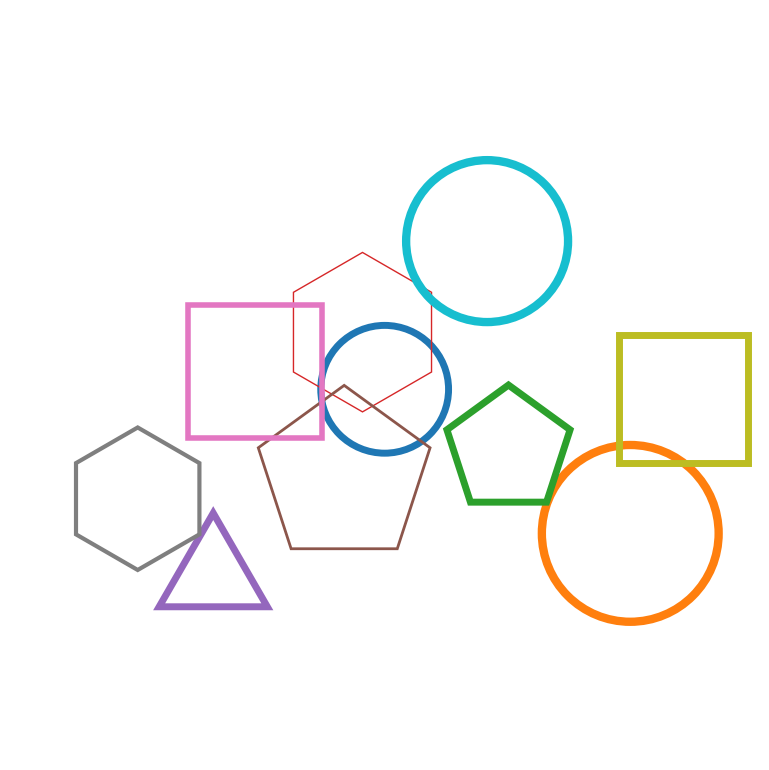[{"shape": "circle", "thickness": 2.5, "radius": 0.41, "center": [0.5, 0.494]}, {"shape": "circle", "thickness": 3, "radius": 0.57, "center": [0.819, 0.307]}, {"shape": "pentagon", "thickness": 2.5, "radius": 0.42, "center": [0.66, 0.416]}, {"shape": "hexagon", "thickness": 0.5, "radius": 0.52, "center": [0.471, 0.569]}, {"shape": "triangle", "thickness": 2.5, "radius": 0.41, "center": [0.277, 0.253]}, {"shape": "pentagon", "thickness": 1, "radius": 0.59, "center": [0.447, 0.382]}, {"shape": "square", "thickness": 2, "radius": 0.43, "center": [0.331, 0.518]}, {"shape": "hexagon", "thickness": 1.5, "radius": 0.46, "center": [0.179, 0.352]}, {"shape": "square", "thickness": 2.5, "radius": 0.42, "center": [0.888, 0.482]}, {"shape": "circle", "thickness": 3, "radius": 0.53, "center": [0.633, 0.687]}]